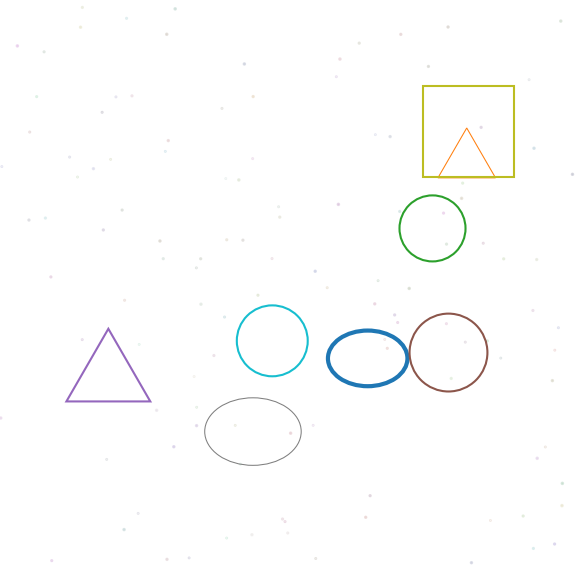[{"shape": "oval", "thickness": 2, "radius": 0.34, "center": [0.637, 0.379]}, {"shape": "triangle", "thickness": 0.5, "radius": 0.29, "center": [0.808, 0.72]}, {"shape": "circle", "thickness": 1, "radius": 0.29, "center": [0.749, 0.604]}, {"shape": "triangle", "thickness": 1, "radius": 0.42, "center": [0.188, 0.346]}, {"shape": "circle", "thickness": 1, "radius": 0.34, "center": [0.777, 0.389]}, {"shape": "oval", "thickness": 0.5, "radius": 0.42, "center": [0.438, 0.252]}, {"shape": "square", "thickness": 1, "radius": 0.4, "center": [0.811, 0.771]}, {"shape": "circle", "thickness": 1, "radius": 0.31, "center": [0.471, 0.409]}]